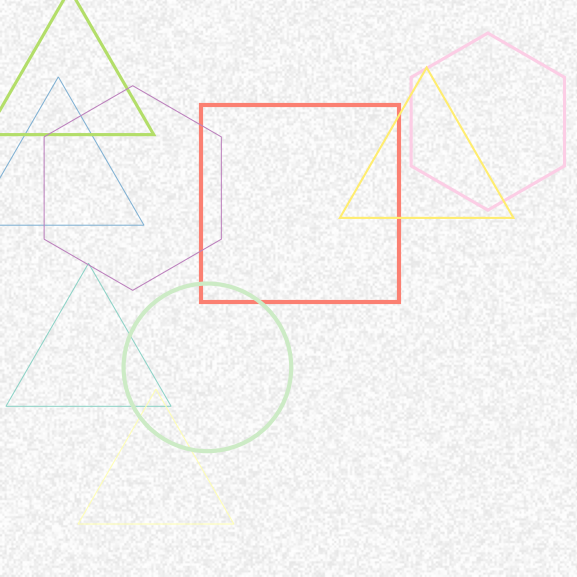[{"shape": "triangle", "thickness": 0.5, "radius": 0.83, "center": [0.153, 0.378]}, {"shape": "triangle", "thickness": 0.5, "radius": 0.78, "center": [0.27, 0.17]}, {"shape": "square", "thickness": 2, "radius": 0.86, "center": [0.52, 0.647]}, {"shape": "triangle", "thickness": 0.5, "radius": 0.86, "center": [0.101, 0.695]}, {"shape": "triangle", "thickness": 1.5, "radius": 0.84, "center": [0.121, 0.85]}, {"shape": "hexagon", "thickness": 1.5, "radius": 0.77, "center": [0.845, 0.789]}, {"shape": "hexagon", "thickness": 0.5, "radius": 0.89, "center": [0.23, 0.674]}, {"shape": "circle", "thickness": 2, "radius": 0.73, "center": [0.359, 0.363]}, {"shape": "triangle", "thickness": 1, "radius": 0.87, "center": [0.739, 0.709]}]